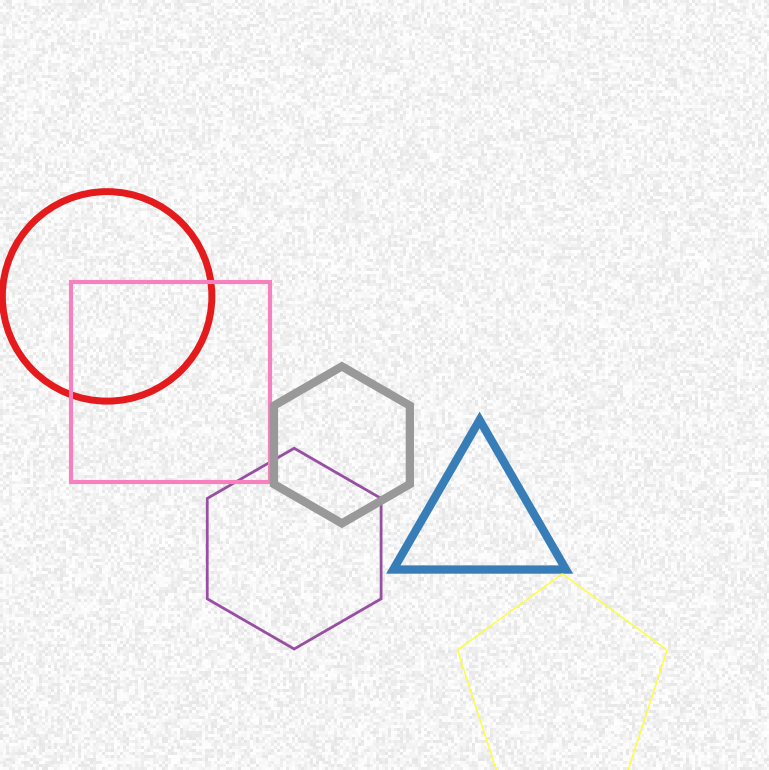[{"shape": "circle", "thickness": 2.5, "radius": 0.68, "center": [0.139, 0.615]}, {"shape": "triangle", "thickness": 3, "radius": 0.65, "center": [0.623, 0.325]}, {"shape": "hexagon", "thickness": 1, "radius": 0.65, "center": [0.382, 0.287]}, {"shape": "pentagon", "thickness": 0.5, "radius": 0.72, "center": [0.73, 0.112]}, {"shape": "square", "thickness": 1.5, "radius": 0.65, "center": [0.221, 0.504]}, {"shape": "hexagon", "thickness": 3, "radius": 0.51, "center": [0.444, 0.422]}]